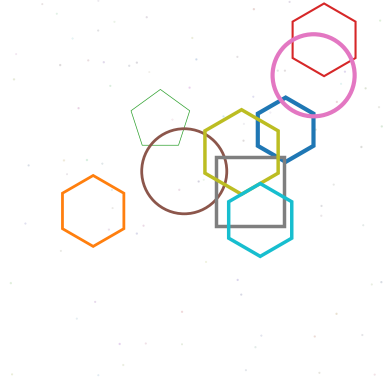[{"shape": "hexagon", "thickness": 3, "radius": 0.42, "center": [0.742, 0.663]}, {"shape": "hexagon", "thickness": 2, "radius": 0.46, "center": [0.242, 0.452]}, {"shape": "pentagon", "thickness": 0.5, "radius": 0.4, "center": [0.417, 0.688]}, {"shape": "hexagon", "thickness": 1.5, "radius": 0.47, "center": [0.842, 0.897]}, {"shape": "circle", "thickness": 2, "radius": 0.55, "center": [0.479, 0.555]}, {"shape": "circle", "thickness": 3, "radius": 0.53, "center": [0.815, 0.804]}, {"shape": "square", "thickness": 2.5, "radius": 0.45, "center": [0.65, 0.502]}, {"shape": "hexagon", "thickness": 2.5, "radius": 0.55, "center": [0.627, 0.605]}, {"shape": "hexagon", "thickness": 2.5, "radius": 0.47, "center": [0.676, 0.429]}]